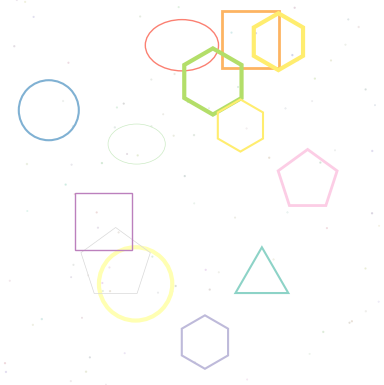[{"shape": "triangle", "thickness": 1.5, "radius": 0.4, "center": [0.68, 0.278]}, {"shape": "circle", "thickness": 3, "radius": 0.48, "center": [0.352, 0.263]}, {"shape": "hexagon", "thickness": 1.5, "radius": 0.35, "center": [0.532, 0.112]}, {"shape": "oval", "thickness": 1, "radius": 0.48, "center": [0.473, 0.882]}, {"shape": "circle", "thickness": 1.5, "radius": 0.39, "center": [0.127, 0.714]}, {"shape": "square", "thickness": 2, "radius": 0.37, "center": [0.651, 0.897]}, {"shape": "hexagon", "thickness": 3, "radius": 0.43, "center": [0.553, 0.788]}, {"shape": "pentagon", "thickness": 2, "radius": 0.4, "center": [0.799, 0.531]}, {"shape": "pentagon", "thickness": 0.5, "radius": 0.47, "center": [0.3, 0.314]}, {"shape": "square", "thickness": 1, "radius": 0.37, "center": [0.269, 0.425]}, {"shape": "oval", "thickness": 0.5, "radius": 0.37, "center": [0.355, 0.626]}, {"shape": "hexagon", "thickness": 1.5, "radius": 0.34, "center": [0.624, 0.674]}, {"shape": "hexagon", "thickness": 3, "radius": 0.37, "center": [0.723, 0.892]}]